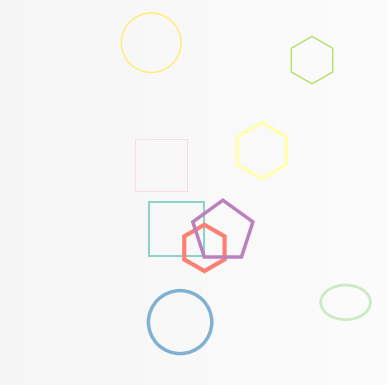[{"shape": "square", "thickness": 1.5, "radius": 0.35, "center": [0.456, 0.405]}, {"shape": "hexagon", "thickness": 2.5, "radius": 0.36, "center": [0.675, 0.609]}, {"shape": "hexagon", "thickness": 3, "radius": 0.3, "center": [0.528, 0.356]}, {"shape": "circle", "thickness": 2.5, "radius": 0.41, "center": [0.465, 0.163]}, {"shape": "hexagon", "thickness": 1, "radius": 0.31, "center": [0.805, 0.844]}, {"shape": "square", "thickness": 0.5, "radius": 0.34, "center": [0.416, 0.571]}, {"shape": "pentagon", "thickness": 2.5, "radius": 0.41, "center": [0.575, 0.398]}, {"shape": "oval", "thickness": 2, "radius": 0.32, "center": [0.892, 0.215]}, {"shape": "circle", "thickness": 1, "radius": 0.39, "center": [0.39, 0.889]}]